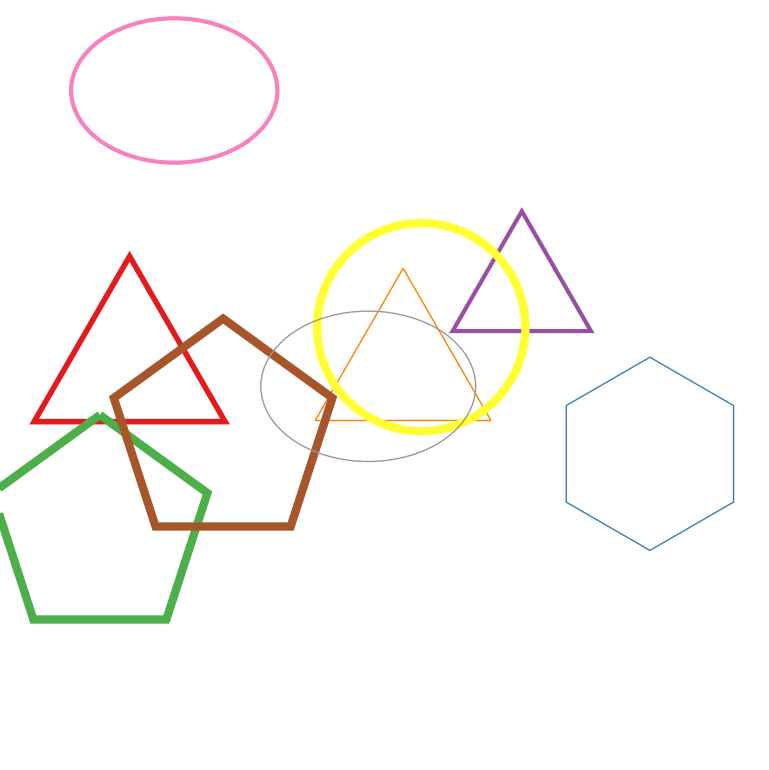[{"shape": "triangle", "thickness": 2, "radius": 0.72, "center": [0.168, 0.524]}, {"shape": "hexagon", "thickness": 0.5, "radius": 0.63, "center": [0.844, 0.411]}, {"shape": "pentagon", "thickness": 3, "radius": 0.73, "center": [0.13, 0.314]}, {"shape": "triangle", "thickness": 1.5, "radius": 0.52, "center": [0.678, 0.622]}, {"shape": "triangle", "thickness": 0.5, "radius": 0.66, "center": [0.524, 0.52]}, {"shape": "circle", "thickness": 3, "radius": 0.68, "center": [0.547, 0.575]}, {"shape": "pentagon", "thickness": 3, "radius": 0.75, "center": [0.29, 0.437]}, {"shape": "oval", "thickness": 1.5, "radius": 0.67, "center": [0.226, 0.882]}, {"shape": "oval", "thickness": 0.5, "radius": 0.7, "center": [0.478, 0.498]}]